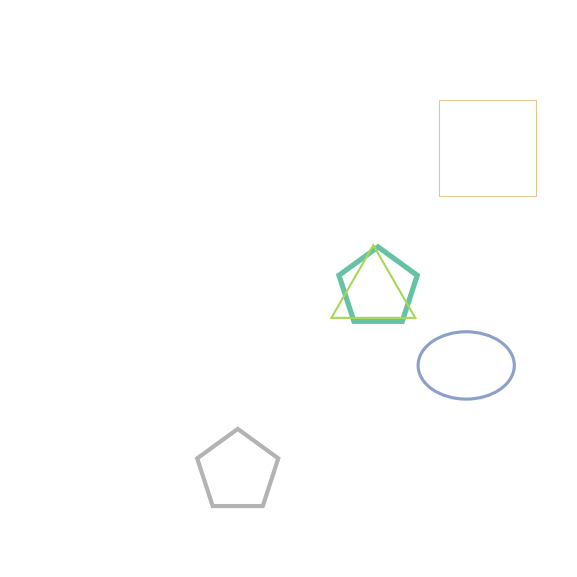[{"shape": "pentagon", "thickness": 2.5, "radius": 0.36, "center": [0.655, 0.5]}, {"shape": "oval", "thickness": 1.5, "radius": 0.42, "center": [0.807, 0.366]}, {"shape": "triangle", "thickness": 1, "radius": 0.42, "center": [0.646, 0.491]}, {"shape": "square", "thickness": 0.5, "radius": 0.42, "center": [0.844, 0.743]}, {"shape": "pentagon", "thickness": 2, "radius": 0.37, "center": [0.412, 0.183]}]